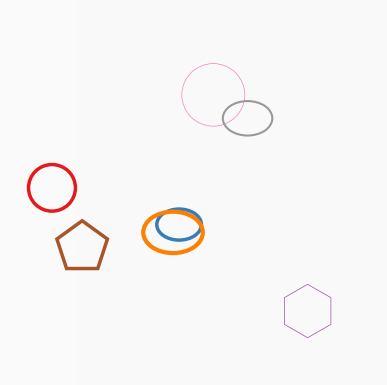[{"shape": "circle", "thickness": 2.5, "radius": 0.3, "center": [0.134, 0.512]}, {"shape": "oval", "thickness": 2.5, "radius": 0.29, "center": [0.462, 0.417]}, {"shape": "hexagon", "thickness": 0.5, "radius": 0.35, "center": [0.794, 0.192]}, {"shape": "oval", "thickness": 3, "radius": 0.38, "center": [0.447, 0.396]}, {"shape": "pentagon", "thickness": 2.5, "radius": 0.34, "center": [0.212, 0.358]}, {"shape": "circle", "thickness": 0.5, "radius": 0.41, "center": [0.55, 0.754]}, {"shape": "oval", "thickness": 1.5, "radius": 0.32, "center": [0.639, 0.693]}]